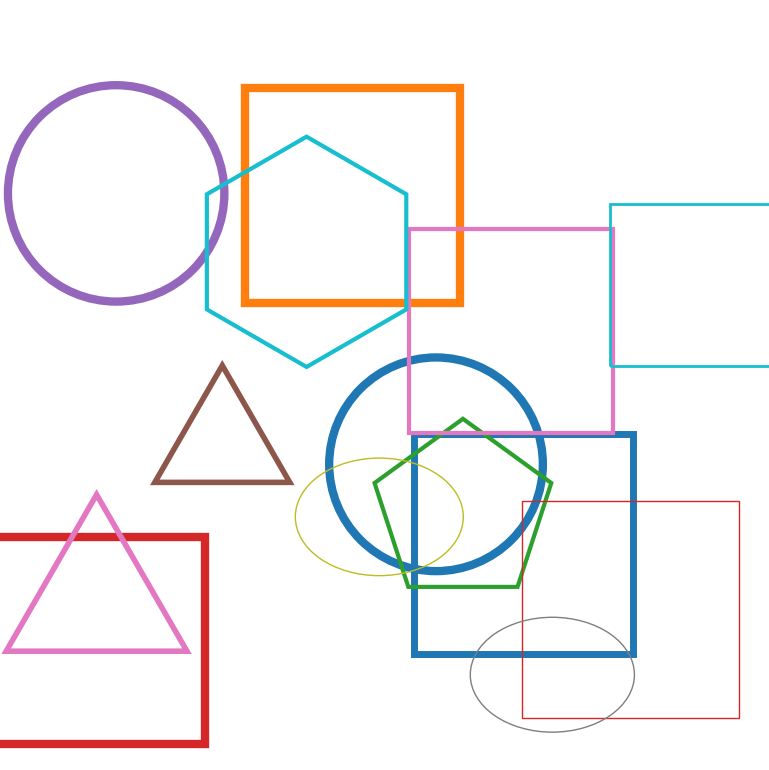[{"shape": "circle", "thickness": 3, "radius": 0.69, "center": [0.566, 0.397]}, {"shape": "square", "thickness": 2.5, "radius": 0.71, "center": [0.68, 0.294]}, {"shape": "square", "thickness": 3, "radius": 0.7, "center": [0.458, 0.746]}, {"shape": "pentagon", "thickness": 1.5, "radius": 0.6, "center": [0.601, 0.335]}, {"shape": "square", "thickness": 0.5, "radius": 0.7, "center": [0.819, 0.208]}, {"shape": "square", "thickness": 3, "radius": 0.67, "center": [0.132, 0.168]}, {"shape": "circle", "thickness": 3, "radius": 0.7, "center": [0.151, 0.749]}, {"shape": "triangle", "thickness": 2, "radius": 0.51, "center": [0.289, 0.424]}, {"shape": "triangle", "thickness": 2, "radius": 0.68, "center": [0.125, 0.222]}, {"shape": "square", "thickness": 1.5, "radius": 0.66, "center": [0.663, 0.57]}, {"shape": "oval", "thickness": 0.5, "radius": 0.53, "center": [0.717, 0.124]}, {"shape": "oval", "thickness": 0.5, "radius": 0.55, "center": [0.493, 0.329]}, {"shape": "hexagon", "thickness": 1.5, "radius": 0.75, "center": [0.398, 0.673]}, {"shape": "square", "thickness": 1, "radius": 0.53, "center": [0.897, 0.63]}]